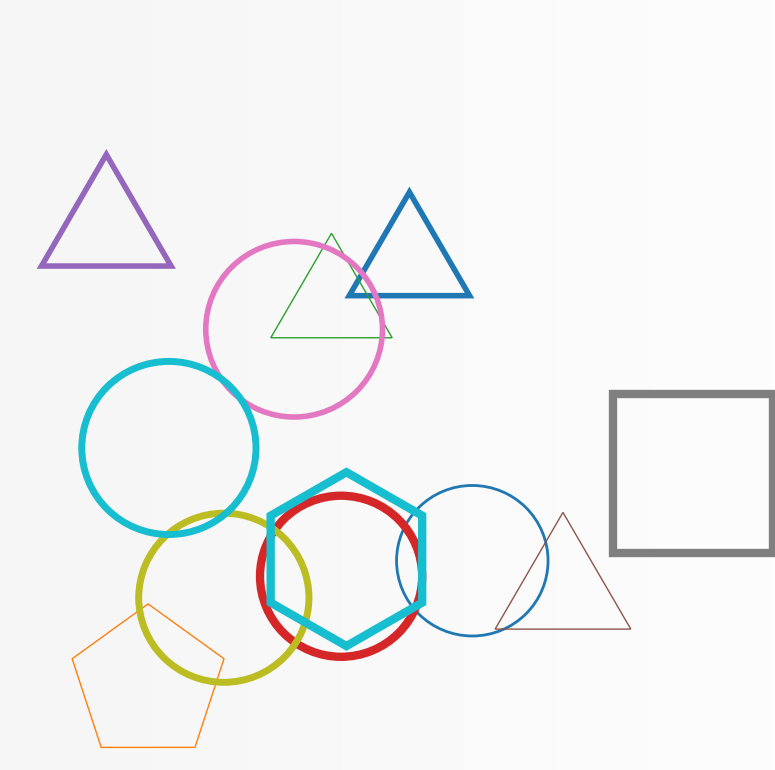[{"shape": "circle", "thickness": 1, "radius": 0.49, "center": [0.609, 0.272]}, {"shape": "triangle", "thickness": 2, "radius": 0.45, "center": [0.528, 0.661]}, {"shape": "pentagon", "thickness": 0.5, "radius": 0.51, "center": [0.191, 0.113]}, {"shape": "triangle", "thickness": 0.5, "radius": 0.45, "center": [0.428, 0.607]}, {"shape": "circle", "thickness": 3, "radius": 0.52, "center": [0.44, 0.252]}, {"shape": "triangle", "thickness": 2, "radius": 0.48, "center": [0.137, 0.703]}, {"shape": "triangle", "thickness": 0.5, "radius": 0.51, "center": [0.726, 0.234]}, {"shape": "circle", "thickness": 2, "radius": 0.57, "center": [0.379, 0.572]}, {"shape": "square", "thickness": 3, "radius": 0.52, "center": [0.894, 0.385]}, {"shape": "circle", "thickness": 2.5, "radius": 0.55, "center": [0.289, 0.224]}, {"shape": "circle", "thickness": 2.5, "radius": 0.56, "center": [0.218, 0.418]}, {"shape": "hexagon", "thickness": 3, "radius": 0.56, "center": [0.447, 0.274]}]